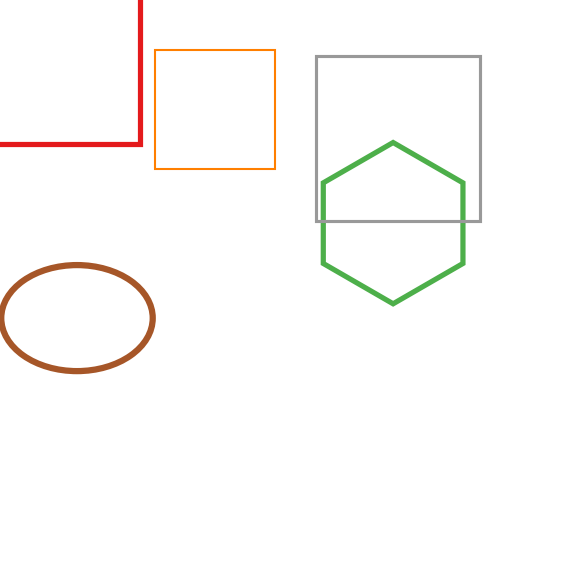[{"shape": "square", "thickness": 2.5, "radius": 0.68, "center": [0.105, 0.887]}, {"shape": "hexagon", "thickness": 2.5, "radius": 0.7, "center": [0.681, 0.613]}, {"shape": "square", "thickness": 1, "radius": 0.52, "center": [0.372, 0.809]}, {"shape": "oval", "thickness": 3, "radius": 0.66, "center": [0.133, 0.448]}, {"shape": "square", "thickness": 1.5, "radius": 0.71, "center": [0.69, 0.759]}]